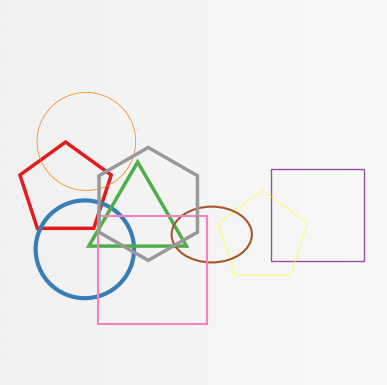[{"shape": "pentagon", "thickness": 2.5, "radius": 0.62, "center": [0.169, 0.507]}, {"shape": "circle", "thickness": 3, "radius": 0.63, "center": [0.219, 0.352]}, {"shape": "triangle", "thickness": 2.5, "radius": 0.73, "center": [0.355, 0.434]}, {"shape": "square", "thickness": 1, "radius": 0.6, "center": [0.819, 0.441]}, {"shape": "circle", "thickness": 0.5, "radius": 0.64, "center": [0.223, 0.633]}, {"shape": "pentagon", "thickness": 0.5, "radius": 0.61, "center": [0.678, 0.383]}, {"shape": "oval", "thickness": 1.5, "radius": 0.52, "center": [0.546, 0.391]}, {"shape": "square", "thickness": 1.5, "radius": 0.7, "center": [0.394, 0.299]}, {"shape": "hexagon", "thickness": 2.5, "radius": 0.73, "center": [0.383, 0.47]}]